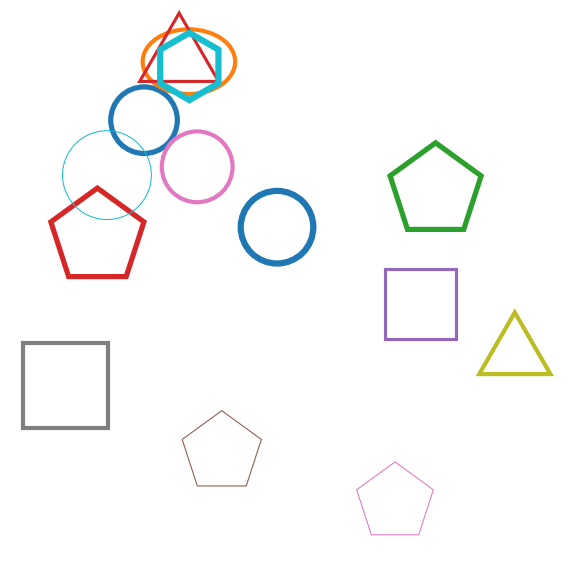[{"shape": "circle", "thickness": 3, "radius": 0.31, "center": [0.48, 0.606]}, {"shape": "circle", "thickness": 2.5, "radius": 0.29, "center": [0.249, 0.791]}, {"shape": "oval", "thickness": 2, "radius": 0.4, "center": [0.327, 0.892]}, {"shape": "pentagon", "thickness": 2.5, "radius": 0.41, "center": [0.754, 0.669]}, {"shape": "pentagon", "thickness": 2.5, "radius": 0.42, "center": [0.169, 0.589]}, {"shape": "triangle", "thickness": 1.5, "radius": 0.39, "center": [0.31, 0.898]}, {"shape": "square", "thickness": 1.5, "radius": 0.3, "center": [0.728, 0.473]}, {"shape": "pentagon", "thickness": 0.5, "radius": 0.36, "center": [0.384, 0.216]}, {"shape": "circle", "thickness": 2, "radius": 0.31, "center": [0.341, 0.71]}, {"shape": "pentagon", "thickness": 0.5, "radius": 0.35, "center": [0.684, 0.129]}, {"shape": "square", "thickness": 2, "radius": 0.37, "center": [0.113, 0.331]}, {"shape": "triangle", "thickness": 2, "radius": 0.36, "center": [0.891, 0.387]}, {"shape": "circle", "thickness": 0.5, "radius": 0.38, "center": [0.185, 0.696]}, {"shape": "hexagon", "thickness": 3, "radius": 0.29, "center": [0.328, 0.884]}]